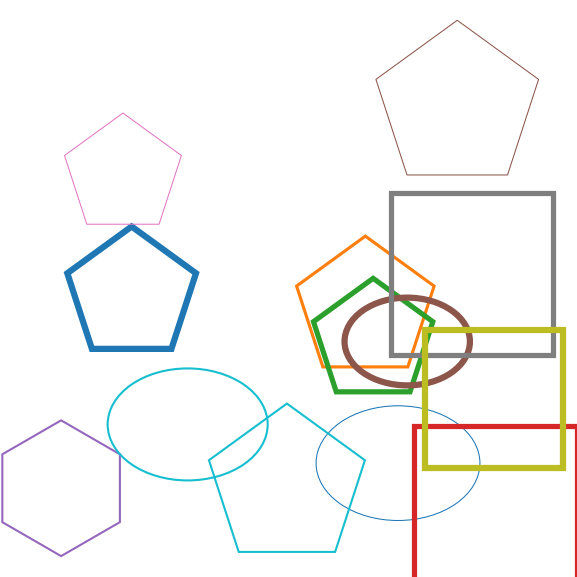[{"shape": "oval", "thickness": 0.5, "radius": 0.71, "center": [0.689, 0.197]}, {"shape": "pentagon", "thickness": 3, "radius": 0.59, "center": [0.228, 0.49]}, {"shape": "pentagon", "thickness": 1.5, "radius": 0.63, "center": [0.633, 0.465]}, {"shape": "pentagon", "thickness": 2.5, "radius": 0.54, "center": [0.646, 0.409]}, {"shape": "square", "thickness": 2.5, "radius": 0.71, "center": [0.858, 0.12]}, {"shape": "hexagon", "thickness": 1, "radius": 0.59, "center": [0.106, 0.154]}, {"shape": "oval", "thickness": 3, "radius": 0.54, "center": [0.705, 0.408]}, {"shape": "pentagon", "thickness": 0.5, "radius": 0.74, "center": [0.792, 0.816]}, {"shape": "pentagon", "thickness": 0.5, "radius": 0.53, "center": [0.213, 0.697]}, {"shape": "square", "thickness": 2.5, "radius": 0.7, "center": [0.817, 0.525]}, {"shape": "square", "thickness": 3, "radius": 0.6, "center": [0.855, 0.309]}, {"shape": "oval", "thickness": 1, "radius": 0.69, "center": [0.325, 0.264]}, {"shape": "pentagon", "thickness": 1, "radius": 0.71, "center": [0.497, 0.158]}]